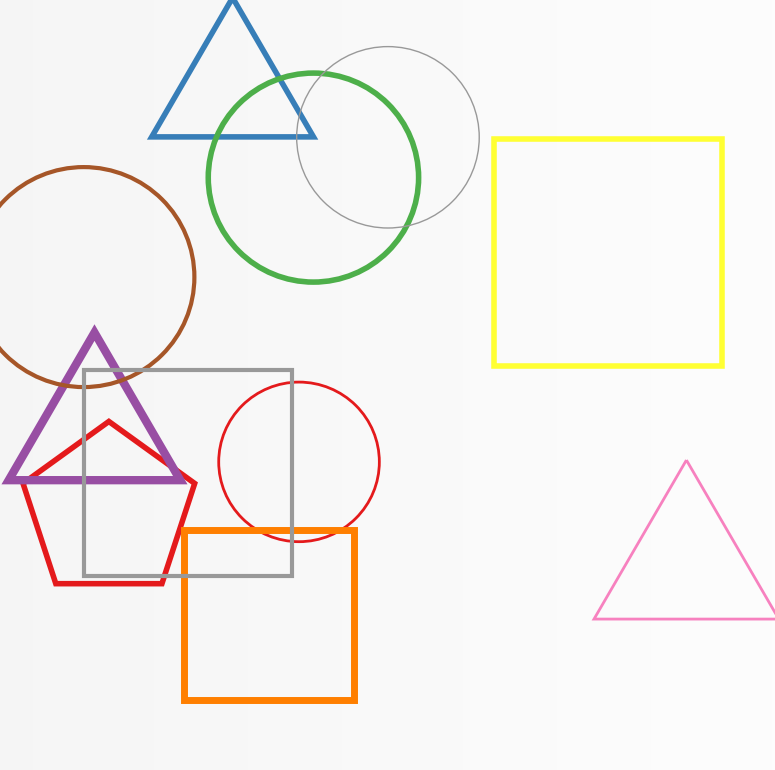[{"shape": "circle", "thickness": 1, "radius": 0.52, "center": [0.386, 0.4]}, {"shape": "pentagon", "thickness": 2, "radius": 0.58, "center": [0.14, 0.336]}, {"shape": "triangle", "thickness": 2, "radius": 0.6, "center": [0.3, 0.882]}, {"shape": "circle", "thickness": 2, "radius": 0.68, "center": [0.404, 0.769]}, {"shape": "triangle", "thickness": 3, "radius": 0.64, "center": [0.122, 0.44]}, {"shape": "square", "thickness": 2.5, "radius": 0.55, "center": [0.347, 0.202]}, {"shape": "square", "thickness": 2, "radius": 0.74, "center": [0.785, 0.672]}, {"shape": "circle", "thickness": 1.5, "radius": 0.71, "center": [0.108, 0.64]}, {"shape": "triangle", "thickness": 1, "radius": 0.69, "center": [0.886, 0.265]}, {"shape": "circle", "thickness": 0.5, "radius": 0.59, "center": [0.501, 0.822]}, {"shape": "square", "thickness": 1.5, "radius": 0.67, "center": [0.243, 0.385]}]